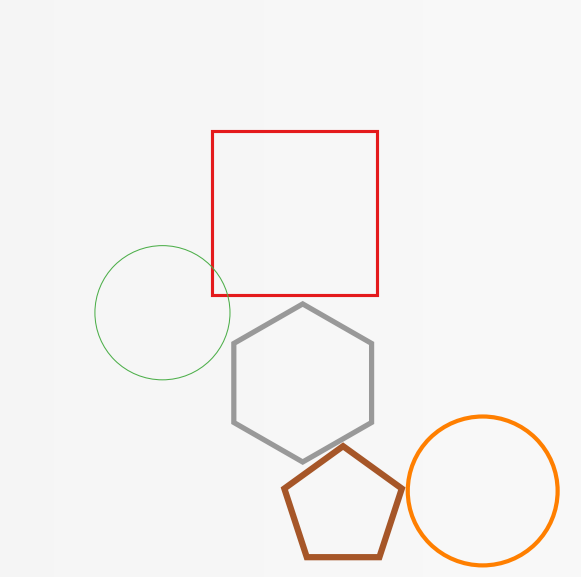[{"shape": "square", "thickness": 1.5, "radius": 0.71, "center": [0.506, 0.63]}, {"shape": "circle", "thickness": 0.5, "radius": 0.58, "center": [0.279, 0.458]}, {"shape": "circle", "thickness": 2, "radius": 0.64, "center": [0.83, 0.149]}, {"shape": "pentagon", "thickness": 3, "radius": 0.53, "center": [0.59, 0.12]}, {"shape": "hexagon", "thickness": 2.5, "radius": 0.68, "center": [0.521, 0.336]}]